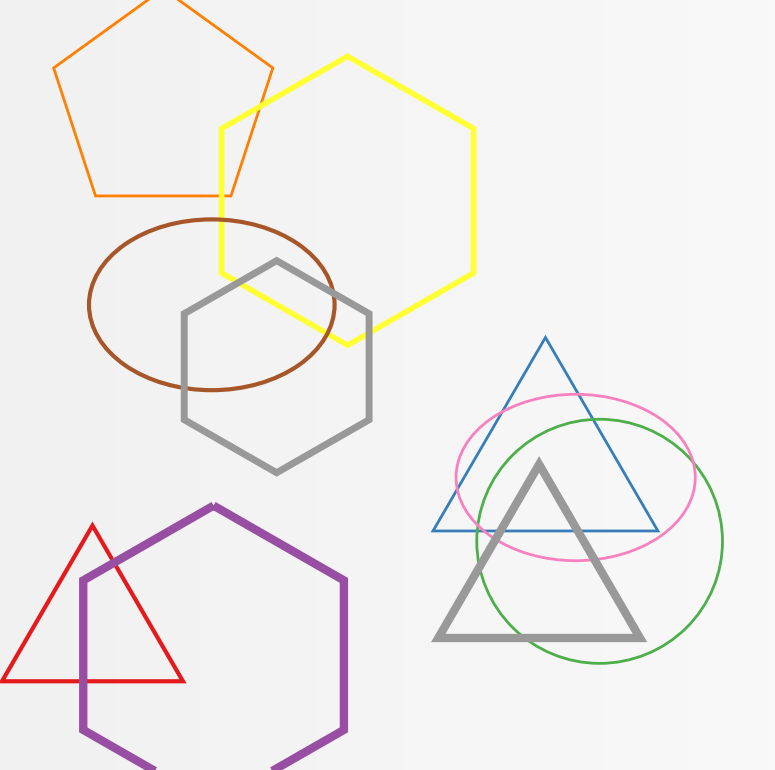[{"shape": "triangle", "thickness": 1.5, "radius": 0.67, "center": [0.119, 0.183]}, {"shape": "triangle", "thickness": 1, "radius": 0.84, "center": [0.704, 0.394]}, {"shape": "circle", "thickness": 1, "radius": 0.79, "center": [0.774, 0.297]}, {"shape": "hexagon", "thickness": 3, "radius": 0.97, "center": [0.276, 0.149]}, {"shape": "pentagon", "thickness": 1, "radius": 0.74, "center": [0.211, 0.866]}, {"shape": "hexagon", "thickness": 2, "radius": 0.94, "center": [0.449, 0.739]}, {"shape": "oval", "thickness": 1.5, "radius": 0.79, "center": [0.273, 0.604]}, {"shape": "oval", "thickness": 1, "radius": 0.77, "center": [0.743, 0.38]}, {"shape": "hexagon", "thickness": 2.5, "radius": 0.69, "center": [0.357, 0.524]}, {"shape": "triangle", "thickness": 3, "radius": 0.75, "center": [0.696, 0.247]}]